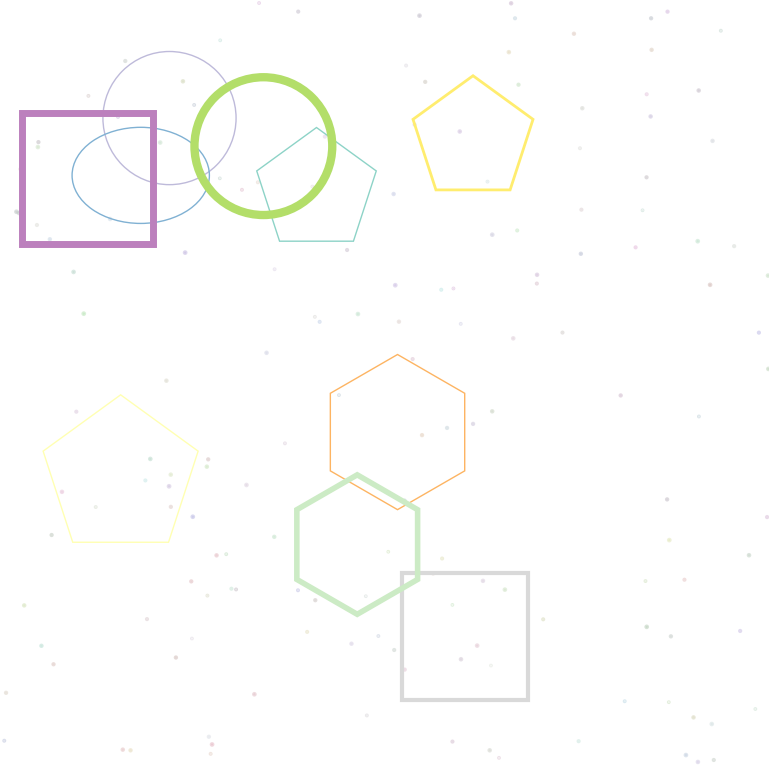[{"shape": "pentagon", "thickness": 0.5, "radius": 0.41, "center": [0.411, 0.753]}, {"shape": "pentagon", "thickness": 0.5, "radius": 0.53, "center": [0.157, 0.381]}, {"shape": "circle", "thickness": 0.5, "radius": 0.43, "center": [0.22, 0.847]}, {"shape": "oval", "thickness": 0.5, "radius": 0.45, "center": [0.183, 0.772]}, {"shape": "hexagon", "thickness": 0.5, "radius": 0.5, "center": [0.516, 0.439]}, {"shape": "circle", "thickness": 3, "radius": 0.45, "center": [0.342, 0.81]}, {"shape": "square", "thickness": 1.5, "radius": 0.41, "center": [0.604, 0.173]}, {"shape": "square", "thickness": 2.5, "radius": 0.42, "center": [0.114, 0.769]}, {"shape": "hexagon", "thickness": 2, "radius": 0.45, "center": [0.464, 0.293]}, {"shape": "pentagon", "thickness": 1, "radius": 0.41, "center": [0.614, 0.82]}]